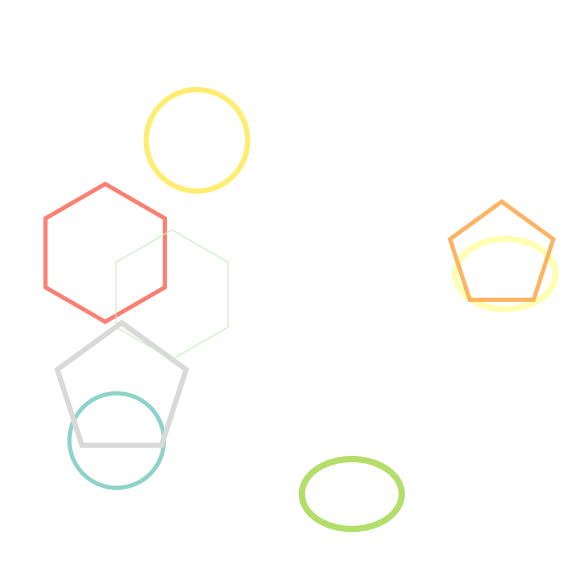[{"shape": "circle", "thickness": 2, "radius": 0.41, "center": [0.202, 0.236]}, {"shape": "oval", "thickness": 3, "radius": 0.43, "center": [0.875, 0.525]}, {"shape": "hexagon", "thickness": 2, "radius": 0.6, "center": [0.182, 0.561]}, {"shape": "pentagon", "thickness": 2, "radius": 0.47, "center": [0.869, 0.556]}, {"shape": "oval", "thickness": 3, "radius": 0.43, "center": [0.609, 0.144]}, {"shape": "pentagon", "thickness": 2.5, "radius": 0.59, "center": [0.211, 0.323]}, {"shape": "hexagon", "thickness": 0.5, "radius": 0.56, "center": [0.298, 0.489]}, {"shape": "circle", "thickness": 2.5, "radius": 0.44, "center": [0.341, 0.756]}]